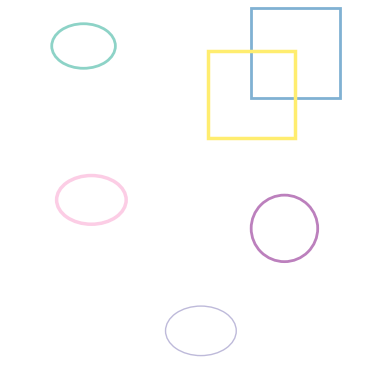[{"shape": "oval", "thickness": 2, "radius": 0.41, "center": [0.217, 0.88]}, {"shape": "oval", "thickness": 1, "radius": 0.46, "center": [0.522, 0.141]}, {"shape": "square", "thickness": 2, "radius": 0.58, "center": [0.767, 0.862]}, {"shape": "oval", "thickness": 2.5, "radius": 0.45, "center": [0.237, 0.481]}, {"shape": "circle", "thickness": 2, "radius": 0.43, "center": [0.739, 0.407]}, {"shape": "square", "thickness": 2.5, "radius": 0.57, "center": [0.654, 0.754]}]